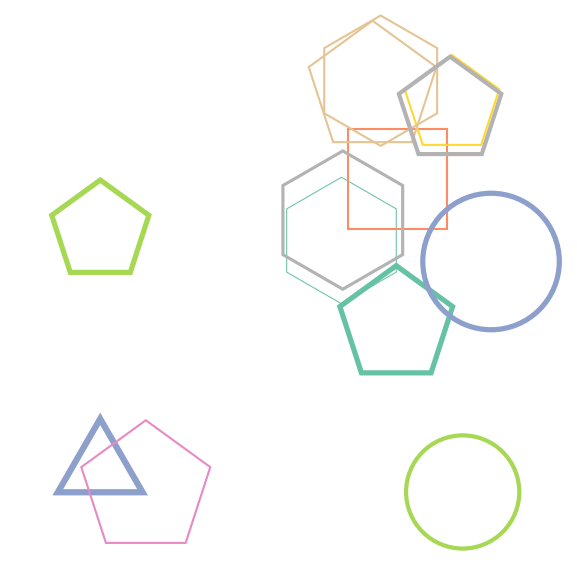[{"shape": "hexagon", "thickness": 0.5, "radius": 0.55, "center": [0.591, 0.583]}, {"shape": "pentagon", "thickness": 2.5, "radius": 0.51, "center": [0.686, 0.437]}, {"shape": "square", "thickness": 1, "radius": 0.43, "center": [0.688, 0.689]}, {"shape": "triangle", "thickness": 3, "radius": 0.42, "center": [0.173, 0.189]}, {"shape": "circle", "thickness": 2.5, "radius": 0.59, "center": [0.85, 0.546]}, {"shape": "pentagon", "thickness": 1, "radius": 0.59, "center": [0.252, 0.154]}, {"shape": "pentagon", "thickness": 2.5, "radius": 0.44, "center": [0.174, 0.599]}, {"shape": "circle", "thickness": 2, "radius": 0.49, "center": [0.801, 0.147]}, {"shape": "pentagon", "thickness": 1, "radius": 0.43, "center": [0.783, 0.818]}, {"shape": "hexagon", "thickness": 1, "radius": 0.56, "center": [0.659, 0.859]}, {"shape": "pentagon", "thickness": 1, "radius": 0.58, "center": [0.645, 0.847]}, {"shape": "pentagon", "thickness": 2, "radius": 0.47, "center": [0.779, 0.808]}, {"shape": "hexagon", "thickness": 1.5, "radius": 0.6, "center": [0.594, 0.618]}]